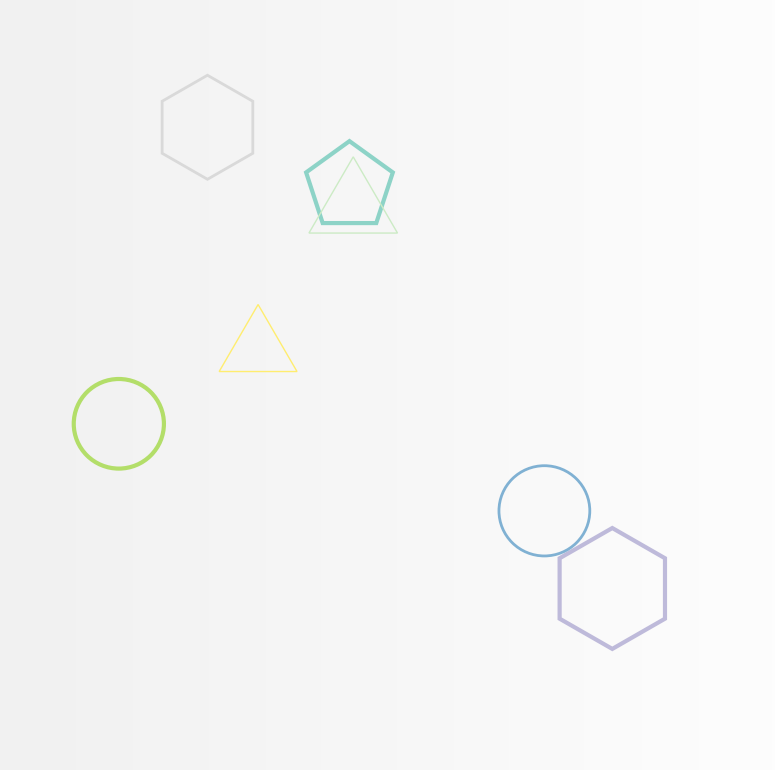[{"shape": "pentagon", "thickness": 1.5, "radius": 0.29, "center": [0.451, 0.758]}, {"shape": "hexagon", "thickness": 1.5, "radius": 0.39, "center": [0.79, 0.236]}, {"shape": "circle", "thickness": 1, "radius": 0.29, "center": [0.702, 0.337]}, {"shape": "circle", "thickness": 1.5, "radius": 0.29, "center": [0.153, 0.45]}, {"shape": "hexagon", "thickness": 1, "radius": 0.34, "center": [0.268, 0.835]}, {"shape": "triangle", "thickness": 0.5, "radius": 0.33, "center": [0.456, 0.73]}, {"shape": "triangle", "thickness": 0.5, "radius": 0.29, "center": [0.333, 0.546]}]